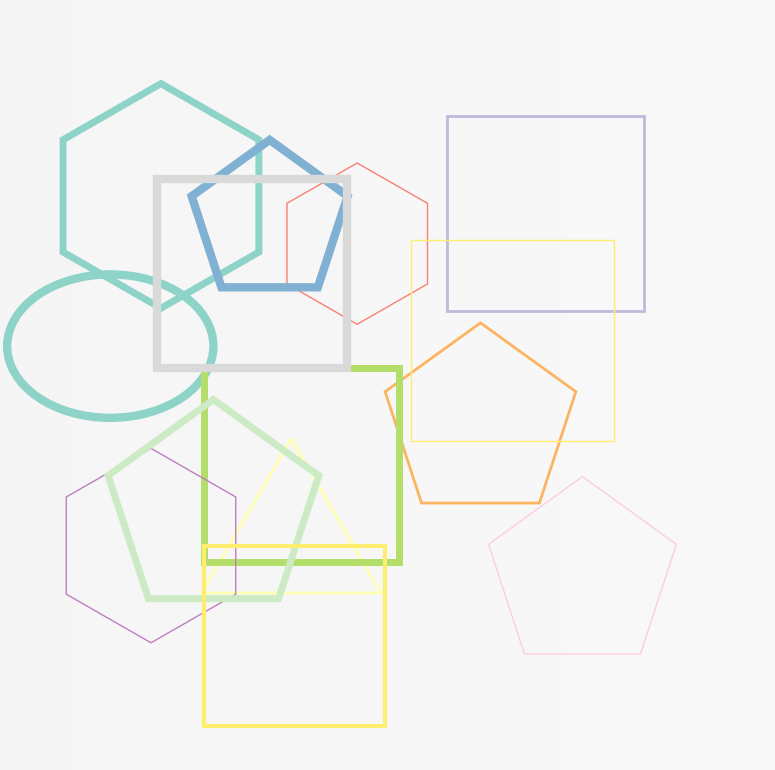[{"shape": "hexagon", "thickness": 2.5, "radius": 0.73, "center": [0.208, 0.746]}, {"shape": "oval", "thickness": 3, "radius": 0.67, "center": [0.142, 0.55]}, {"shape": "triangle", "thickness": 1, "radius": 0.67, "center": [0.376, 0.297]}, {"shape": "square", "thickness": 1, "radius": 0.64, "center": [0.704, 0.723]}, {"shape": "hexagon", "thickness": 0.5, "radius": 0.52, "center": [0.461, 0.684]}, {"shape": "pentagon", "thickness": 3, "radius": 0.53, "center": [0.348, 0.712]}, {"shape": "pentagon", "thickness": 1, "radius": 0.65, "center": [0.62, 0.451]}, {"shape": "square", "thickness": 2.5, "radius": 0.63, "center": [0.389, 0.397]}, {"shape": "pentagon", "thickness": 0.5, "radius": 0.64, "center": [0.752, 0.254]}, {"shape": "square", "thickness": 3, "radius": 0.61, "center": [0.325, 0.645]}, {"shape": "hexagon", "thickness": 0.5, "radius": 0.63, "center": [0.195, 0.291]}, {"shape": "pentagon", "thickness": 2.5, "radius": 0.71, "center": [0.275, 0.338]}, {"shape": "square", "thickness": 0.5, "radius": 0.65, "center": [0.661, 0.557]}, {"shape": "square", "thickness": 1.5, "radius": 0.58, "center": [0.379, 0.174]}]